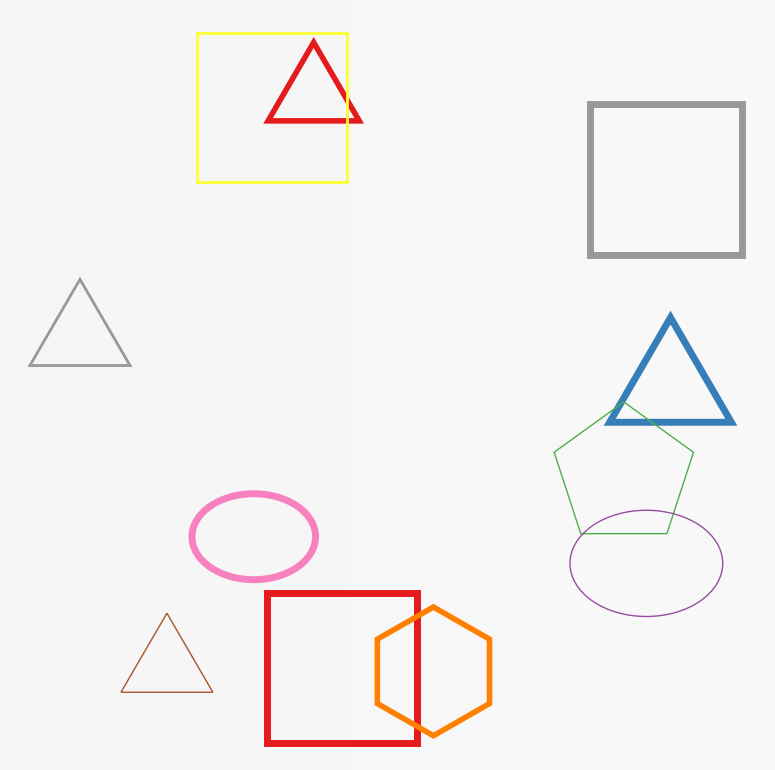[{"shape": "triangle", "thickness": 2, "radius": 0.34, "center": [0.405, 0.877]}, {"shape": "square", "thickness": 2.5, "radius": 0.48, "center": [0.441, 0.133]}, {"shape": "triangle", "thickness": 2.5, "radius": 0.45, "center": [0.865, 0.497]}, {"shape": "pentagon", "thickness": 0.5, "radius": 0.47, "center": [0.805, 0.383]}, {"shape": "oval", "thickness": 0.5, "radius": 0.49, "center": [0.834, 0.268]}, {"shape": "hexagon", "thickness": 2, "radius": 0.42, "center": [0.559, 0.128]}, {"shape": "square", "thickness": 1, "radius": 0.48, "center": [0.351, 0.86]}, {"shape": "triangle", "thickness": 0.5, "radius": 0.34, "center": [0.215, 0.135]}, {"shape": "oval", "thickness": 2.5, "radius": 0.4, "center": [0.327, 0.303]}, {"shape": "triangle", "thickness": 1, "radius": 0.37, "center": [0.103, 0.563]}, {"shape": "square", "thickness": 2.5, "radius": 0.49, "center": [0.86, 0.766]}]